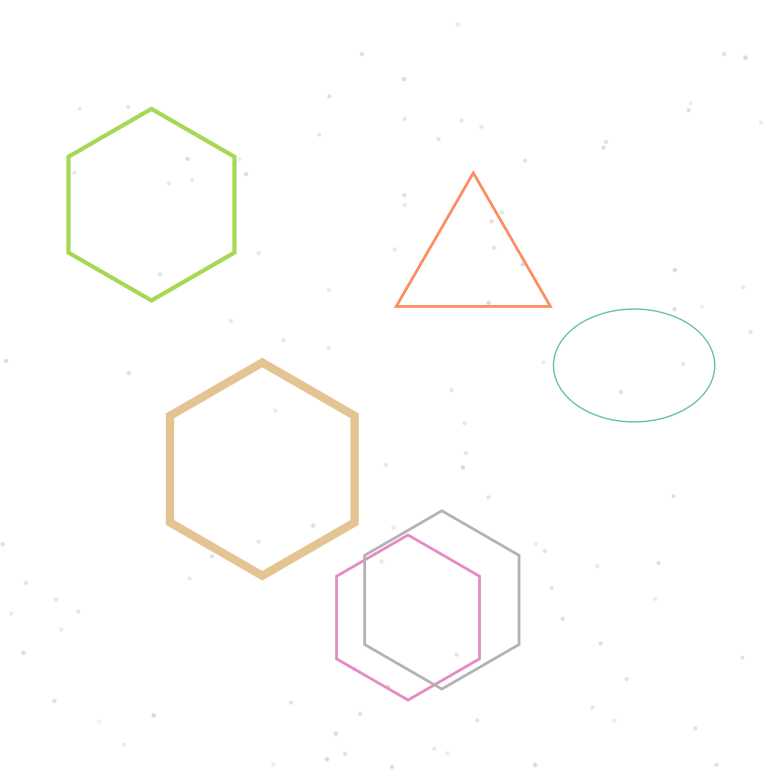[{"shape": "oval", "thickness": 0.5, "radius": 0.52, "center": [0.824, 0.525]}, {"shape": "triangle", "thickness": 1, "radius": 0.58, "center": [0.615, 0.66]}, {"shape": "hexagon", "thickness": 1, "radius": 0.54, "center": [0.53, 0.198]}, {"shape": "hexagon", "thickness": 1.5, "radius": 0.62, "center": [0.197, 0.734]}, {"shape": "hexagon", "thickness": 3, "radius": 0.69, "center": [0.341, 0.391]}, {"shape": "hexagon", "thickness": 1, "radius": 0.58, "center": [0.574, 0.221]}]